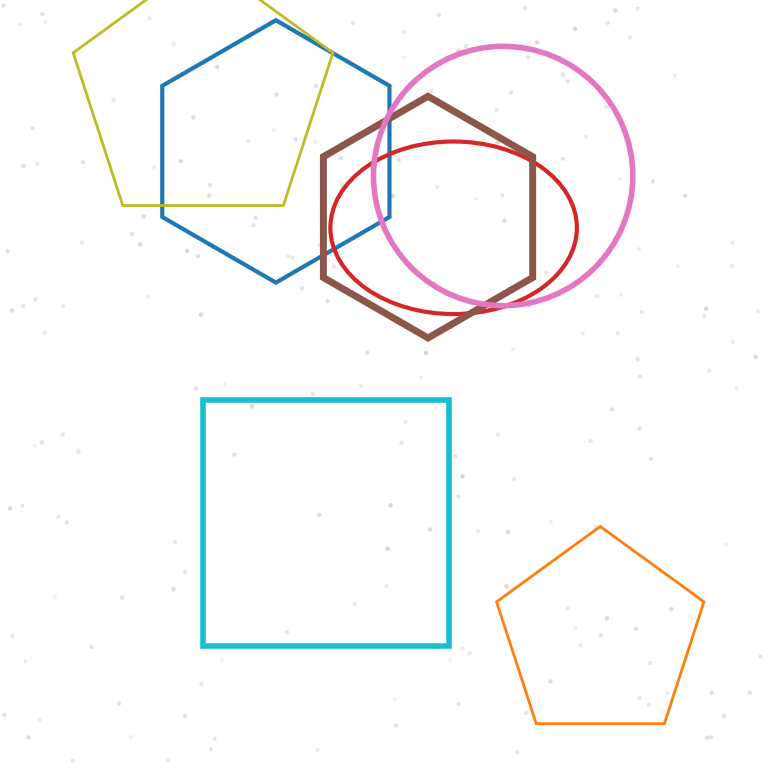[{"shape": "hexagon", "thickness": 1.5, "radius": 0.85, "center": [0.358, 0.803]}, {"shape": "pentagon", "thickness": 1, "radius": 0.71, "center": [0.78, 0.175]}, {"shape": "oval", "thickness": 1.5, "radius": 0.8, "center": [0.589, 0.704]}, {"shape": "hexagon", "thickness": 2.5, "radius": 0.78, "center": [0.556, 0.718]}, {"shape": "circle", "thickness": 2, "radius": 0.84, "center": [0.653, 0.771]}, {"shape": "pentagon", "thickness": 1, "radius": 0.89, "center": [0.264, 0.877]}, {"shape": "square", "thickness": 2, "radius": 0.8, "center": [0.423, 0.321]}]